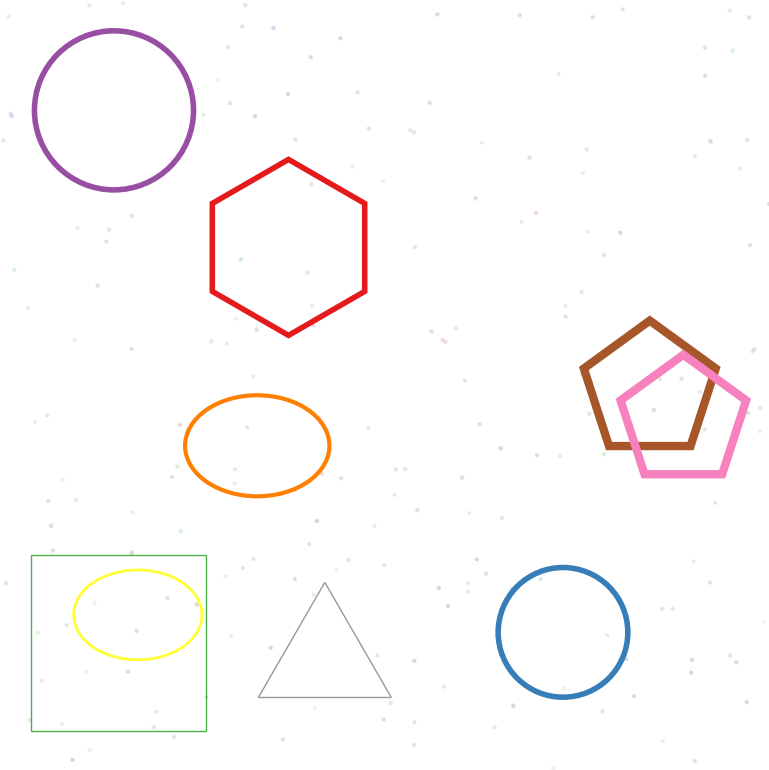[{"shape": "hexagon", "thickness": 2, "radius": 0.57, "center": [0.375, 0.679]}, {"shape": "circle", "thickness": 2, "radius": 0.42, "center": [0.731, 0.179]}, {"shape": "square", "thickness": 0.5, "radius": 0.57, "center": [0.154, 0.165]}, {"shape": "circle", "thickness": 2, "radius": 0.52, "center": [0.148, 0.857]}, {"shape": "oval", "thickness": 1.5, "radius": 0.47, "center": [0.334, 0.421]}, {"shape": "oval", "thickness": 1, "radius": 0.42, "center": [0.179, 0.201]}, {"shape": "pentagon", "thickness": 3, "radius": 0.45, "center": [0.844, 0.494]}, {"shape": "pentagon", "thickness": 3, "radius": 0.43, "center": [0.887, 0.454]}, {"shape": "triangle", "thickness": 0.5, "radius": 0.5, "center": [0.422, 0.144]}]